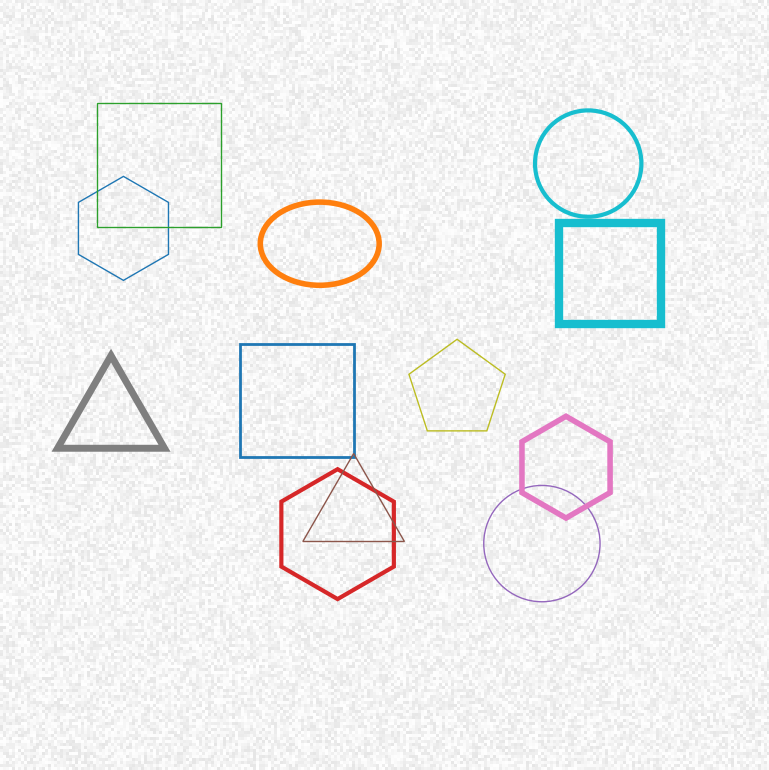[{"shape": "square", "thickness": 1, "radius": 0.37, "center": [0.386, 0.48]}, {"shape": "hexagon", "thickness": 0.5, "radius": 0.34, "center": [0.16, 0.703]}, {"shape": "oval", "thickness": 2, "radius": 0.39, "center": [0.415, 0.684]}, {"shape": "square", "thickness": 0.5, "radius": 0.4, "center": [0.207, 0.785]}, {"shape": "hexagon", "thickness": 1.5, "radius": 0.42, "center": [0.438, 0.306]}, {"shape": "circle", "thickness": 0.5, "radius": 0.38, "center": [0.704, 0.294]}, {"shape": "triangle", "thickness": 0.5, "radius": 0.38, "center": [0.459, 0.335]}, {"shape": "hexagon", "thickness": 2, "radius": 0.33, "center": [0.735, 0.393]}, {"shape": "triangle", "thickness": 2.5, "radius": 0.4, "center": [0.144, 0.458]}, {"shape": "pentagon", "thickness": 0.5, "radius": 0.33, "center": [0.594, 0.494]}, {"shape": "square", "thickness": 3, "radius": 0.33, "center": [0.792, 0.645]}, {"shape": "circle", "thickness": 1.5, "radius": 0.35, "center": [0.764, 0.788]}]